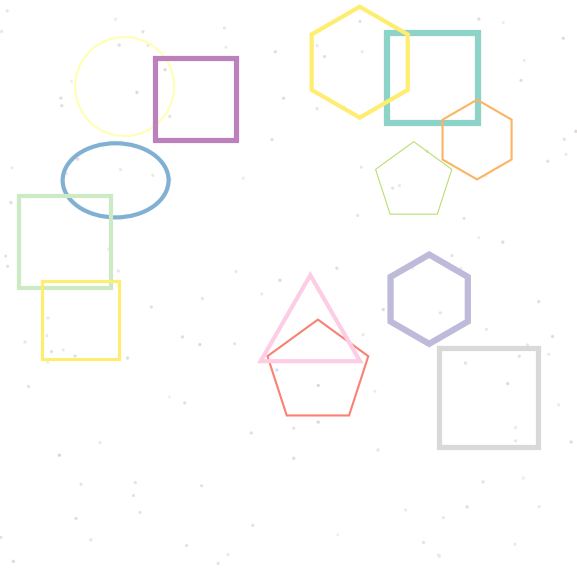[{"shape": "square", "thickness": 3, "radius": 0.39, "center": [0.749, 0.864]}, {"shape": "circle", "thickness": 1, "radius": 0.43, "center": [0.216, 0.849]}, {"shape": "hexagon", "thickness": 3, "radius": 0.39, "center": [0.743, 0.481]}, {"shape": "pentagon", "thickness": 1, "radius": 0.46, "center": [0.55, 0.354]}, {"shape": "oval", "thickness": 2, "radius": 0.46, "center": [0.2, 0.687]}, {"shape": "hexagon", "thickness": 1, "radius": 0.35, "center": [0.826, 0.757]}, {"shape": "pentagon", "thickness": 0.5, "radius": 0.35, "center": [0.716, 0.684]}, {"shape": "triangle", "thickness": 2, "radius": 0.5, "center": [0.537, 0.423]}, {"shape": "square", "thickness": 2.5, "radius": 0.43, "center": [0.846, 0.311]}, {"shape": "square", "thickness": 2.5, "radius": 0.35, "center": [0.339, 0.828]}, {"shape": "square", "thickness": 2, "radius": 0.4, "center": [0.113, 0.58]}, {"shape": "square", "thickness": 1.5, "radius": 0.34, "center": [0.14, 0.445]}, {"shape": "hexagon", "thickness": 2, "radius": 0.48, "center": [0.623, 0.891]}]